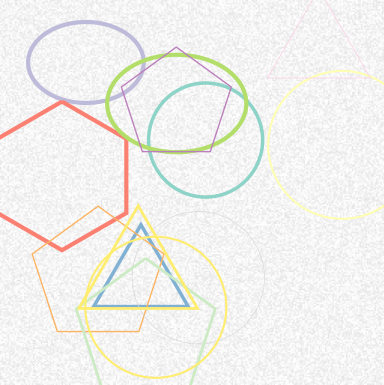[{"shape": "circle", "thickness": 2.5, "radius": 0.74, "center": [0.534, 0.636]}, {"shape": "circle", "thickness": 1.5, "radius": 0.96, "center": [0.889, 0.624]}, {"shape": "oval", "thickness": 3, "radius": 0.75, "center": [0.223, 0.838]}, {"shape": "hexagon", "thickness": 3, "radius": 0.97, "center": [0.161, 0.543]}, {"shape": "triangle", "thickness": 2.5, "radius": 0.71, "center": [0.366, 0.275]}, {"shape": "pentagon", "thickness": 1, "radius": 0.9, "center": [0.255, 0.285]}, {"shape": "oval", "thickness": 3, "radius": 0.9, "center": [0.459, 0.731]}, {"shape": "triangle", "thickness": 0.5, "radius": 0.77, "center": [0.828, 0.874]}, {"shape": "circle", "thickness": 0.5, "radius": 0.86, "center": [0.515, 0.279]}, {"shape": "pentagon", "thickness": 1, "radius": 0.75, "center": [0.458, 0.728]}, {"shape": "pentagon", "thickness": 2, "radius": 0.95, "center": [0.378, 0.139]}, {"shape": "triangle", "thickness": 2, "radius": 0.89, "center": [0.359, 0.288]}, {"shape": "circle", "thickness": 1.5, "radius": 0.92, "center": [0.405, 0.202]}]